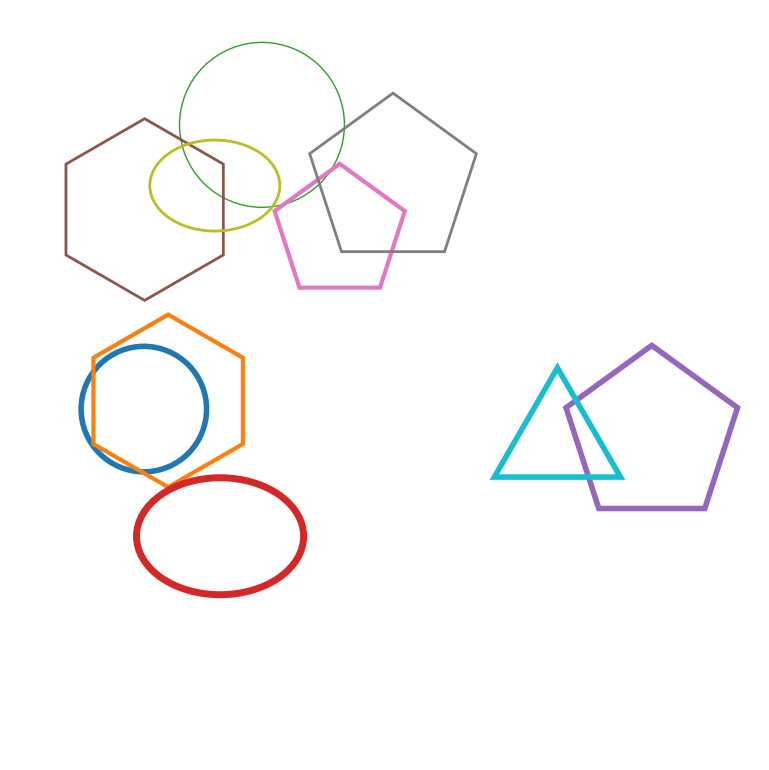[{"shape": "circle", "thickness": 2, "radius": 0.41, "center": [0.187, 0.469]}, {"shape": "hexagon", "thickness": 1.5, "radius": 0.56, "center": [0.218, 0.479]}, {"shape": "circle", "thickness": 0.5, "radius": 0.54, "center": [0.34, 0.838]}, {"shape": "oval", "thickness": 2.5, "radius": 0.54, "center": [0.286, 0.304]}, {"shape": "pentagon", "thickness": 2, "radius": 0.59, "center": [0.846, 0.434]}, {"shape": "hexagon", "thickness": 1, "radius": 0.59, "center": [0.188, 0.728]}, {"shape": "pentagon", "thickness": 1.5, "radius": 0.44, "center": [0.441, 0.698]}, {"shape": "pentagon", "thickness": 1, "radius": 0.57, "center": [0.51, 0.765]}, {"shape": "oval", "thickness": 1, "radius": 0.42, "center": [0.279, 0.759]}, {"shape": "triangle", "thickness": 2, "radius": 0.47, "center": [0.724, 0.428]}]